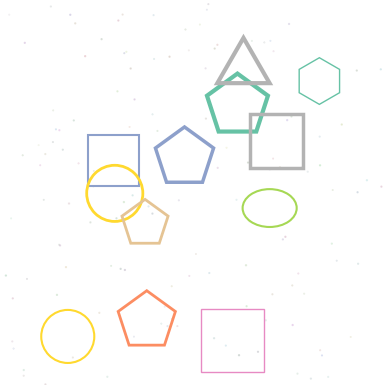[{"shape": "pentagon", "thickness": 3, "radius": 0.42, "center": [0.617, 0.726]}, {"shape": "hexagon", "thickness": 1, "radius": 0.3, "center": [0.83, 0.789]}, {"shape": "pentagon", "thickness": 2, "radius": 0.39, "center": [0.381, 0.167]}, {"shape": "square", "thickness": 1.5, "radius": 0.33, "center": [0.294, 0.583]}, {"shape": "pentagon", "thickness": 2.5, "radius": 0.4, "center": [0.479, 0.591]}, {"shape": "square", "thickness": 1, "radius": 0.41, "center": [0.604, 0.116]}, {"shape": "oval", "thickness": 1.5, "radius": 0.35, "center": [0.7, 0.46]}, {"shape": "circle", "thickness": 2, "radius": 0.36, "center": [0.298, 0.498]}, {"shape": "circle", "thickness": 1.5, "radius": 0.34, "center": [0.176, 0.126]}, {"shape": "pentagon", "thickness": 2, "radius": 0.31, "center": [0.377, 0.419]}, {"shape": "square", "thickness": 2.5, "radius": 0.35, "center": [0.719, 0.633]}, {"shape": "triangle", "thickness": 3, "radius": 0.39, "center": [0.632, 0.823]}]